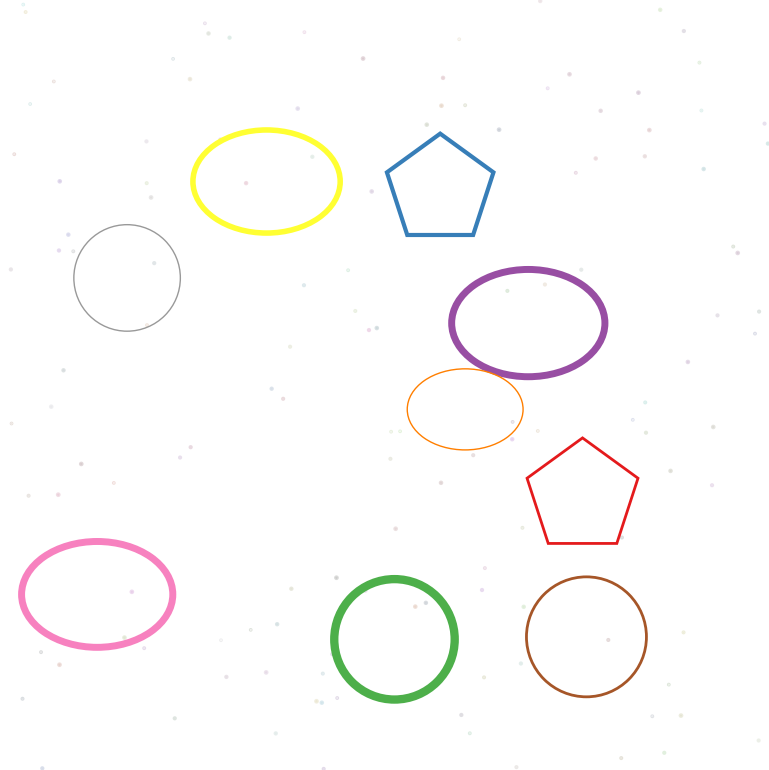[{"shape": "pentagon", "thickness": 1, "radius": 0.38, "center": [0.757, 0.356]}, {"shape": "pentagon", "thickness": 1.5, "radius": 0.36, "center": [0.572, 0.754]}, {"shape": "circle", "thickness": 3, "radius": 0.39, "center": [0.512, 0.17]}, {"shape": "oval", "thickness": 2.5, "radius": 0.5, "center": [0.686, 0.58]}, {"shape": "oval", "thickness": 0.5, "radius": 0.38, "center": [0.604, 0.468]}, {"shape": "oval", "thickness": 2, "radius": 0.48, "center": [0.346, 0.764]}, {"shape": "circle", "thickness": 1, "radius": 0.39, "center": [0.762, 0.173]}, {"shape": "oval", "thickness": 2.5, "radius": 0.49, "center": [0.126, 0.228]}, {"shape": "circle", "thickness": 0.5, "radius": 0.35, "center": [0.165, 0.639]}]